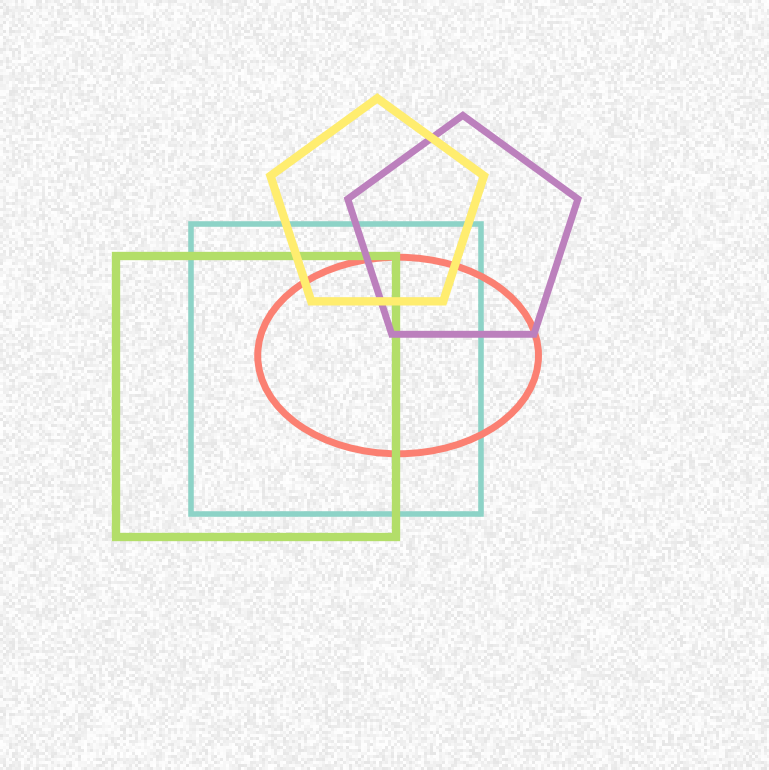[{"shape": "square", "thickness": 2, "radius": 0.94, "center": [0.436, 0.521]}, {"shape": "oval", "thickness": 2.5, "radius": 0.91, "center": [0.517, 0.538]}, {"shape": "square", "thickness": 3, "radius": 0.91, "center": [0.332, 0.485]}, {"shape": "pentagon", "thickness": 2.5, "radius": 0.79, "center": [0.601, 0.693]}, {"shape": "pentagon", "thickness": 3, "radius": 0.73, "center": [0.49, 0.727]}]